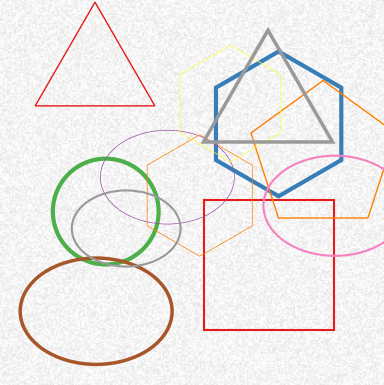[{"shape": "triangle", "thickness": 1, "radius": 0.9, "center": [0.247, 0.815]}, {"shape": "square", "thickness": 1.5, "radius": 0.85, "center": [0.699, 0.312]}, {"shape": "hexagon", "thickness": 3, "radius": 0.94, "center": [0.724, 0.678]}, {"shape": "circle", "thickness": 3, "radius": 0.69, "center": [0.275, 0.45]}, {"shape": "oval", "thickness": 0.5, "radius": 0.87, "center": [0.435, 0.54]}, {"shape": "hexagon", "thickness": 0.5, "radius": 0.79, "center": [0.519, 0.492]}, {"shape": "pentagon", "thickness": 1, "radius": 0.99, "center": [0.839, 0.593]}, {"shape": "hexagon", "thickness": 0.5, "radius": 0.76, "center": [0.598, 0.731]}, {"shape": "oval", "thickness": 2.5, "radius": 0.99, "center": [0.25, 0.192]}, {"shape": "oval", "thickness": 1.5, "radius": 0.93, "center": [0.87, 0.466]}, {"shape": "oval", "thickness": 1.5, "radius": 0.71, "center": [0.328, 0.407]}, {"shape": "triangle", "thickness": 2.5, "radius": 0.97, "center": [0.696, 0.728]}]